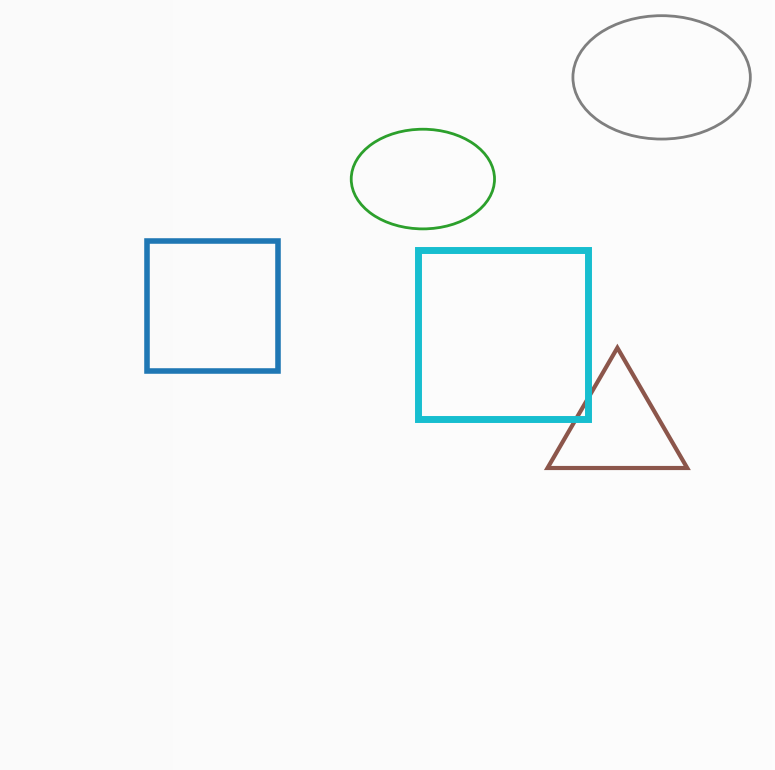[{"shape": "square", "thickness": 2, "radius": 0.42, "center": [0.275, 0.602]}, {"shape": "oval", "thickness": 1, "radius": 0.46, "center": [0.546, 0.767]}, {"shape": "triangle", "thickness": 1.5, "radius": 0.52, "center": [0.797, 0.444]}, {"shape": "oval", "thickness": 1, "radius": 0.57, "center": [0.854, 0.9]}, {"shape": "square", "thickness": 2.5, "radius": 0.55, "center": [0.649, 0.566]}]